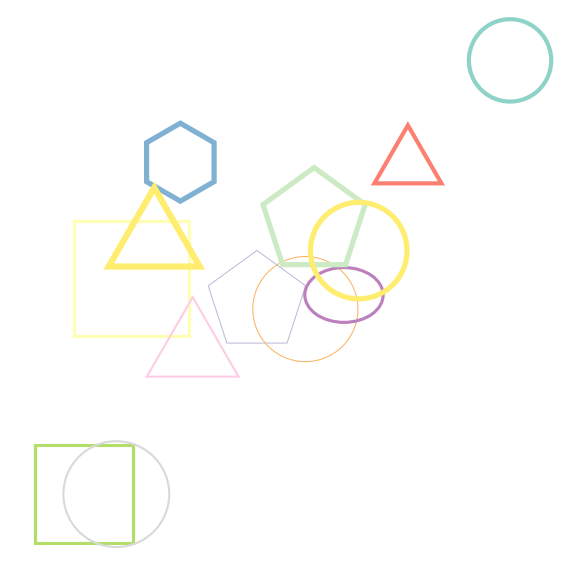[{"shape": "circle", "thickness": 2, "radius": 0.36, "center": [0.883, 0.895]}, {"shape": "square", "thickness": 1.5, "radius": 0.5, "center": [0.227, 0.517]}, {"shape": "pentagon", "thickness": 0.5, "radius": 0.44, "center": [0.445, 0.477]}, {"shape": "triangle", "thickness": 2, "radius": 0.34, "center": [0.706, 0.715]}, {"shape": "hexagon", "thickness": 2.5, "radius": 0.34, "center": [0.312, 0.718]}, {"shape": "circle", "thickness": 0.5, "radius": 0.46, "center": [0.529, 0.464]}, {"shape": "square", "thickness": 1.5, "radius": 0.42, "center": [0.145, 0.143]}, {"shape": "triangle", "thickness": 1, "radius": 0.46, "center": [0.334, 0.393]}, {"shape": "circle", "thickness": 1, "radius": 0.46, "center": [0.201, 0.143]}, {"shape": "oval", "thickness": 1.5, "radius": 0.34, "center": [0.596, 0.488]}, {"shape": "pentagon", "thickness": 2.5, "radius": 0.46, "center": [0.544, 0.616]}, {"shape": "triangle", "thickness": 3, "radius": 0.46, "center": [0.267, 0.583]}, {"shape": "circle", "thickness": 2.5, "radius": 0.42, "center": [0.621, 0.565]}]